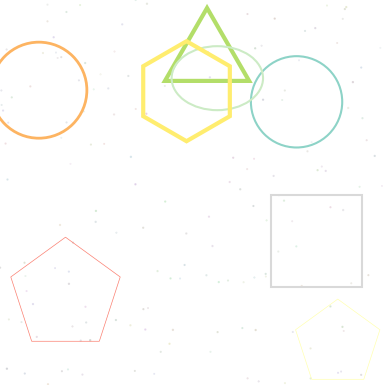[{"shape": "circle", "thickness": 1.5, "radius": 0.59, "center": [0.77, 0.736]}, {"shape": "pentagon", "thickness": 0.5, "radius": 0.58, "center": [0.877, 0.108]}, {"shape": "pentagon", "thickness": 0.5, "radius": 0.75, "center": [0.17, 0.234]}, {"shape": "circle", "thickness": 2, "radius": 0.62, "center": [0.101, 0.766]}, {"shape": "triangle", "thickness": 3, "radius": 0.63, "center": [0.538, 0.853]}, {"shape": "square", "thickness": 1.5, "radius": 0.6, "center": [0.822, 0.374]}, {"shape": "oval", "thickness": 1.5, "radius": 0.59, "center": [0.564, 0.797]}, {"shape": "hexagon", "thickness": 3, "radius": 0.65, "center": [0.484, 0.763]}]